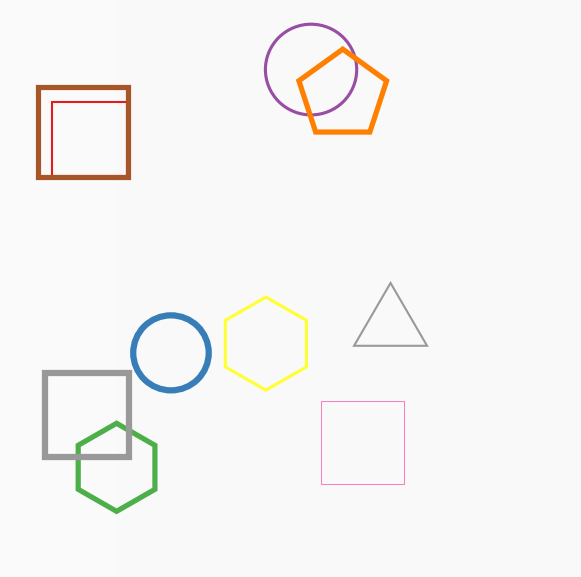[{"shape": "square", "thickness": 1, "radius": 0.32, "center": [0.154, 0.759]}, {"shape": "circle", "thickness": 3, "radius": 0.32, "center": [0.294, 0.388]}, {"shape": "hexagon", "thickness": 2.5, "radius": 0.38, "center": [0.201, 0.19]}, {"shape": "circle", "thickness": 1.5, "radius": 0.39, "center": [0.535, 0.879]}, {"shape": "pentagon", "thickness": 2.5, "radius": 0.4, "center": [0.59, 0.835]}, {"shape": "hexagon", "thickness": 1.5, "radius": 0.4, "center": [0.457, 0.404]}, {"shape": "square", "thickness": 2.5, "radius": 0.39, "center": [0.143, 0.77]}, {"shape": "square", "thickness": 0.5, "radius": 0.36, "center": [0.623, 0.233]}, {"shape": "triangle", "thickness": 1, "radius": 0.36, "center": [0.672, 0.437]}, {"shape": "square", "thickness": 3, "radius": 0.36, "center": [0.15, 0.28]}]